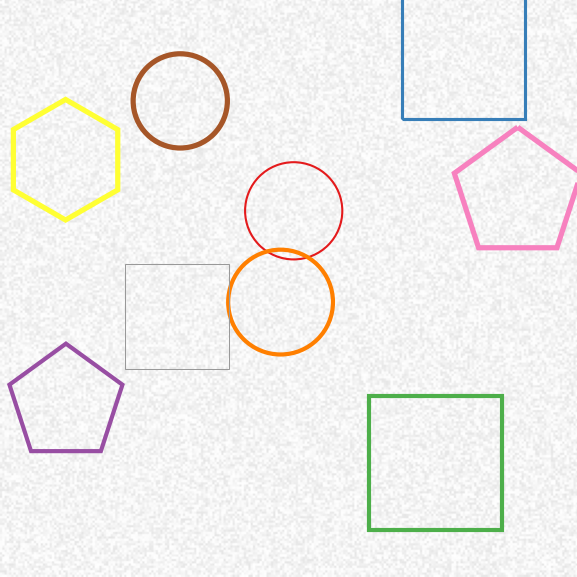[{"shape": "circle", "thickness": 1, "radius": 0.42, "center": [0.509, 0.634]}, {"shape": "square", "thickness": 1.5, "radius": 0.53, "center": [0.803, 0.899]}, {"shape": "square", "thickness": 2, "radius": 0.58, "center": [0.755, 0.197]}, {"shape": "pentagon", "thickness": 2, "radius": 0.51, "center": [0.114, 0.301]}, {"shape": "circle", "thickness": 2, "radius": 0.45, "center": [0.486, 0.476]}, {"shape": "hexagon", "thickness": 2.5, "radius": 0.52, "center": [0.114, 0.723]}, {"shape": "circle", "thickness": 2.5, "radius": 0.41, "center": [0.312, 0.824]}, {"shape": "pentagon", "thickness": 2.5, "radius": 0.58, "center": [0.897, 0.664]}, {"shape": "square", "thickness": 0.5, "radius": 0.45, "center": [0.306, 0.451]}]